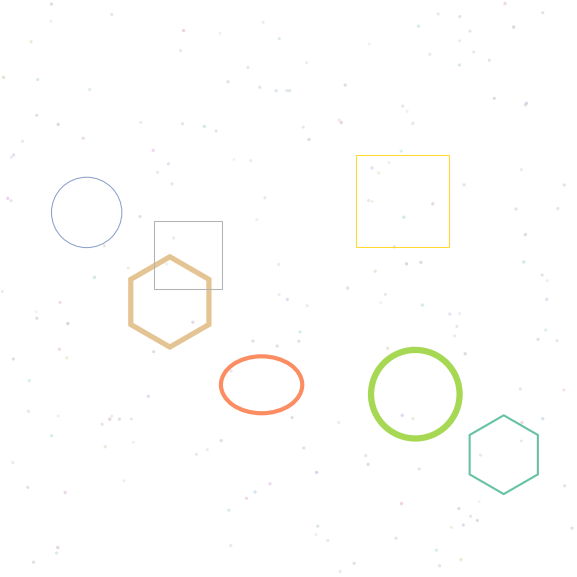[{"shape": "hexagon", "thickness": 1, "radius": 0.34, "center": [0.872, 0.212]}, {"shape": "oval", "thickness": 2, "radius": 0.35, "center": [0.453, 0.333]}, {"shape": "circle", "thickness": 0.5, "radius": 0.3, "center": [0.15, 0.631]}, {"shape": "circle", "thickness": 3, "radius": 0.38, "center": [0.719, 0.317]}, {"shape": "square", "thickness": 0.5, "radius": 0.4, "center": [0.697, 0.652]}, {"shape": "hexagon", "thickness": 2.5, "radius": 0.39, "center": [0.294, 0.476]}, {"shape": "square", "thickness": 0.5, "radius": 0.29, "center": [0.326, 0.558]}]